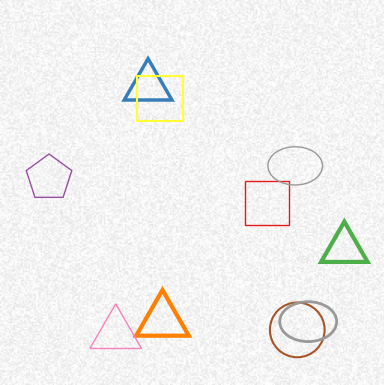[{"shape": "square", "thickness": 1, "radius": 0.29, "center": [0.693, 0.472]}, {"shape": "triangle", "thickness": 2.5, "radius": 0.36, "center": [0.385, 0.776]}, {"shape": "triangle", "thickness": 3, "radius": 0.35, "center": [0.894, 0.355]}, {"shape": "pentagon", "thickness": 1, "radius": 0.31, "center": [0.127, 0.538]}, {"shape": "triangle", "thickness": 3, "radius": 0.39, "center": [0.422, 0.168]}, {"shape": "square", "thickness": 1.5, "radius": 0.3, "center": [0.416, 0.744]}, {"shape": "circle", "thickness": 1.5, "radius": 0.36, "center": [0.772, 0.143]}, {"shape": "triangle", "thickness": 1, "radius": 0.39, "center": [0.301, 0.134]}, {"shape": "oval", "thickness": 2, "radius": 0.37, "center": [0.8, 0.165]}, {"shape": "oval", "thickness": 1, "radius": 0.35, "center": [0.767, 0.569]}]